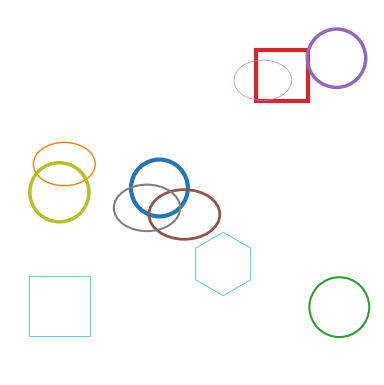[{"shape": "circle", "thickness": 3, "radius": 0.37, "center": [0.414, 0.512]}, {"shape": "oval", "thickness": 1, "radius": 0.4, "center": [0.167, 0.574]}, {"shape": "circle", "thickness": 1.5, "radius": 0.39, "center": [0.881, 0.202]}, {"shape": "square", "thickness": 3, "radius": 0.33, "center": [0.733, 0.804]}, {"shape": "circle", "thickness": 2.5, "radius": 0.38, "center": [0.874, 0.849]}, {"shape": "oval", "thickness": 2, "radius": 0.46, "center": [0.479, 0.443]}, {"shape": "oval", "thickness": 0.5, "radius": 0.37, "center": [0.683, 0.791]}, {"shape": "oval", "thickness": 1.5, "radius": 0.43, "center": [0.382, 0.46]}, {"shape": "circle", "thickness": 2.5, "radius": 0.38, "center": [0.154, 0.501]}, {"shape": "hexagon", "thickness": 0.5, "radius": 0.41, "center": [0.58, 0.314]}, {"shape": "square", "thickness": 0.5, "radius": 0.39, "center": [0.154, 0.206]}]